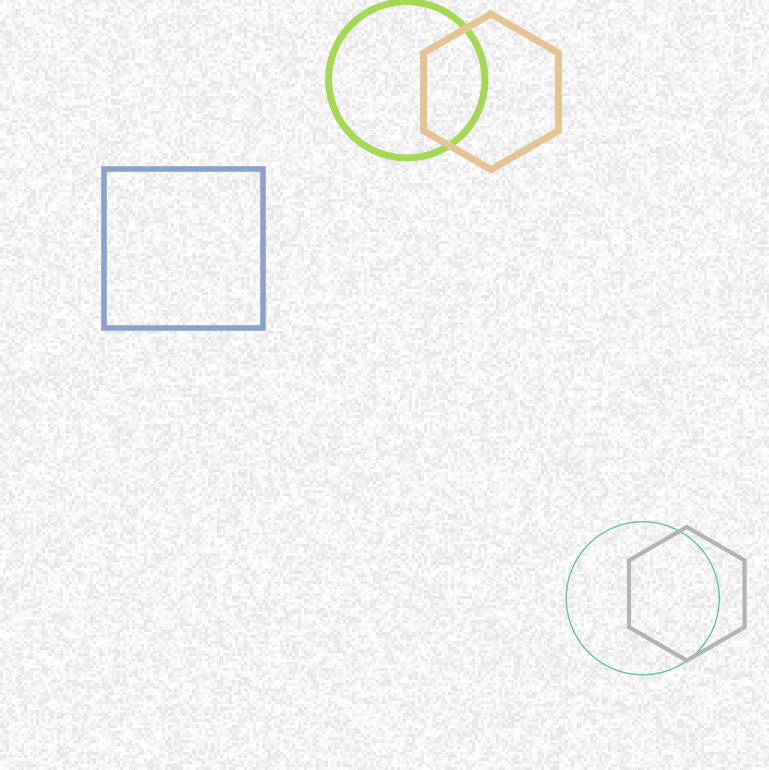[{"shape": "circle", "thickness": 0.5, "radius": 0.5, "center": [0.835, 0.223]}, {"shape": "square", "thickness": 2, "radius": 0.52, "center": [0.239, 0.678]}, {"shape": "circle", "thickness": 2.5, "radius": 0.51, "center": [0.528, 0.896]}, {"shape": "hexagon", "thickness": 2.5, "radius": 0.51, "center": [0.638, 0.881]}, {"shape": "hexagon", "thickness": 1.5, "radius": 0.43, "center": [0.892, 0.229]}]